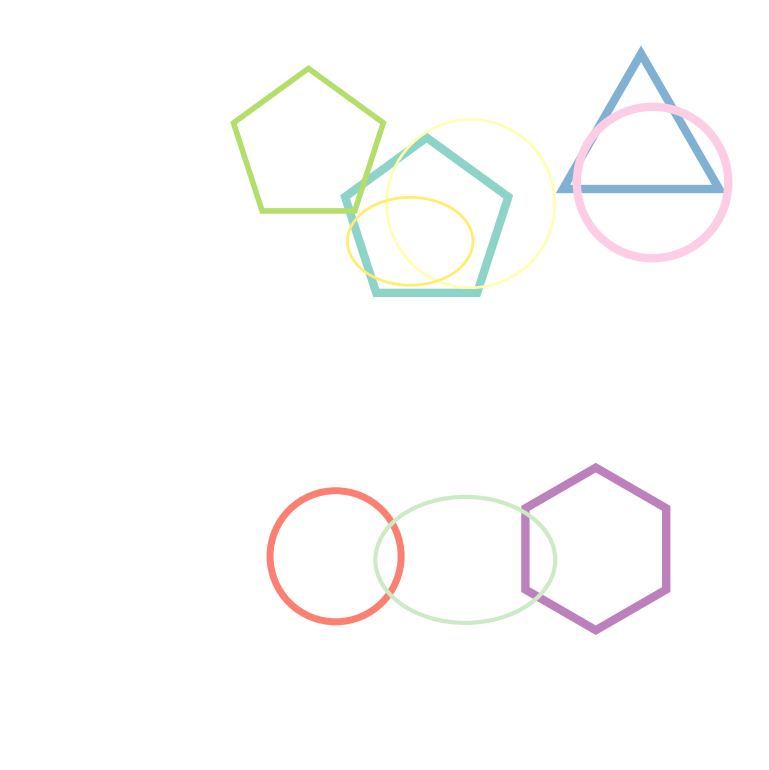[{"shape": "pentagon", "thickness": 3, "radius": 0.56, "center": [0.554, 0.71]}, {"shape": "circle", "thickness": 1, "radius": 0.55, "center": [0.611, 0.736]}, {"shape": "circle", "thickness": 2.5, "radius": 0.43, "center": [0.436, 0.278]}, {"shape": "triangle", "thickness": 3, "radius": 0.59, "center": [0.833, 0.813]}, {"shape": "pentagon", "thickness": 2, "radius": 0.51, "center": [0.401, 0.809]}, {"shape": "circle", "thickness": 3, "radius": 0.49, "center": [0.847, 0.763]}, {"shape": "hexagon", "thickness": 3, "radius": 0.53, "center": [0.774, 0.287]}, {"shape": "oval", "thickness": 1.5, "radius": 0.58, "center": [0.604, 0.273]}, {"shape": "oval", "thickness": 1, "radius": 0.41, "center": [0.533, 0.687]}]